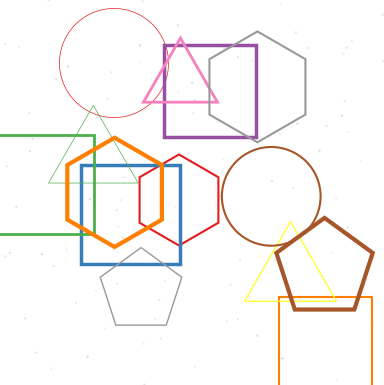[{"shape": "circle", "thickness": 0.5, "radius": 0.71, "center": [0.296, 0.836]}, {"shape": "hexagon", "thickness": 1.5, "radius": 0.59, "center": [0.465, 0.481]}, {"shape": "square", "thickness": 2.5, "radius": 0.65, "center": [0.338, 0.443]}, {"shape": "square", "thickness": 2, "radius": 0.64, "center": [0.117, 0.521]}, {"shape": "triangle", "thickness": 0.5, "radius": 0.67, "center": [0.242, 0.592]}, {"shape": "square", "thickness": 2.5, "radius": 0.6, "center": [0.546, 0.764]}, {"shape": "hexagon", "thickness": 3, "radius": 0.71, "center": [0.298, 0.5]}, {"shape": "square", "thickness": 1.5, "radius": 0.6, "center": [0.845, 0.108]}, {"shape": "triangle", "thickness": 1, "radius": 0.69, "center": [0.755, 0.286]}, {"shape": "circle", "thickness": 1.5, "radius": 0.64, "center": [0.705, 0.49]}, {"shape": "pentagon", "thickness": 3, "radius": 0.66, "center": [0.843, 0.302]}, {"shape": "triangle", "thickness": 2, "radius": 0.56, "center": [0.469, 0.79]}, {"shape": "hexagon", "thickness": 1.5, "radius": 0.72, "center": [0.669, 0.774]}, {"shape": "pentagon", "thickness": 1, "radius": 0.56, "center": [0.366, 0.246]}]